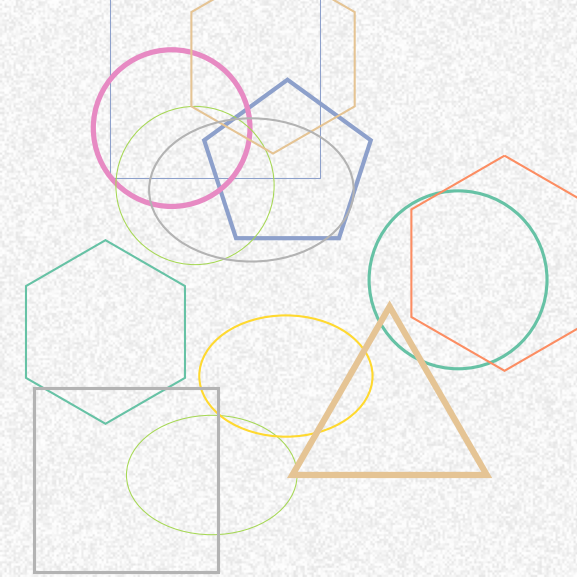[{"shape": "circle", "thickness": 1.5, "radius": 0.77, "center": [0.793, 0.515]}, {"shape": "hexagon", "thickness": 1, "radius": 0.79, "center": [0.183, 0.424]}, {"shape": "hexagon", "thickness": 1, "radius": 0.93, "center": [0.874, 0.543]}, {"shape": "square", "thickness": 0.5, "radius": 0.91, "center": [0.373, 0.872]}, {"shape": "pentagon", "thickness": 2, "radius": 0.76, "center": [0.498, 0.709]}, {"shape": "circle", "thickness": 2.5, "radius": 0.68, "center": [0.297, 0.777]}, {"shape": "oval", "thickness": 0.5, "radius": 0.74, "center": [0.367, 0.177]}, {"shape": "circle", "thickness": 0.5, "radius": 0.68, "center": [0.338, 0.678]}, {"shape": "oval", "thickness": 1, "radius": 0.75, "center": [0.495, 0.348]}, {"shape": "hexagon", "thickness": 1, "radius": 0.82, "center": [0.473, 0.897]}, {"shape": "triangle", "thickness": 3, "radius": 0.97, "center": [0.675, 0.274]}, {"shape": "oval", "thickness": 1, "radius": 0.89, "center": [0.435, 0.67]}, {"shape": "square", "thickness": 1.5, "radius": 0.79, "center": [0.218, 0.168]}]